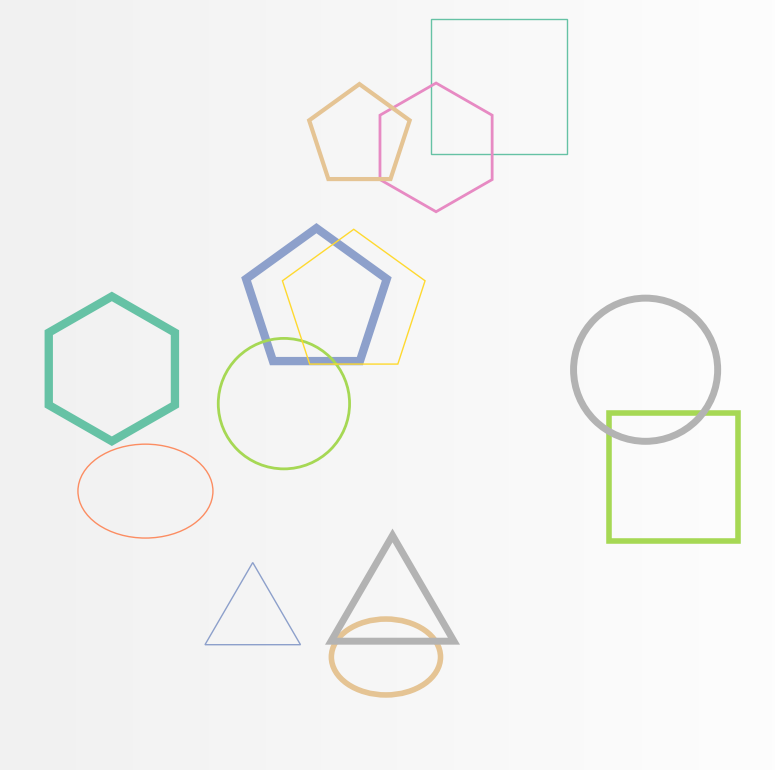[{"shape": "square", "thickness": 0.5, "radius": 0.44, "center": [0.644, 0.888]}, {"shape": "hexagon", "thickness": 3, "radius": 0.47, "center": [0.144, 0.521]}, {"shape": "oval", "thickness": 0.5, "radius": 0.44, "center": [0.188, 0.362]}, {"shape": "triangle", "thickness": 0.5, "radius": 0.36, "center": [0.326, 0.198]}, {"shape": "pentagon", "thickness": 3, "radius": 0.48, "center": [0.408, 0.608]}, {"shape": "hexagon", "thickness": 1, "radius": 0.42, "center": [0.563, 0.809]}, {"shape": "square", "thickness": 2, "radius": 0.42, "center": [0.869, 0.381]}, {"shape": "circle", "thickness": 1, "radius": 0.42, "center": [0.366, 0.476]}, {"shape": "pentagon", "thickness": 0.5, "radius": 0.48, "center": [0.456, 0.605]}, {"shape": "pentagon", "thickness": 1.5, "radius": 0.34, "center": [0.464, 0.823]}, {"shape": "oval", "thickness": 2, "radius": 0.35, "center": [0.498, 0.147]}, {"shape": "triangle", "thickness": 2.5, "radius": 0.46, "center": [0.506, 0.213]}, {"shape": "circle", "thickness": 2.5, "radius": 0.46, "center": [0.833, 0.52]}]